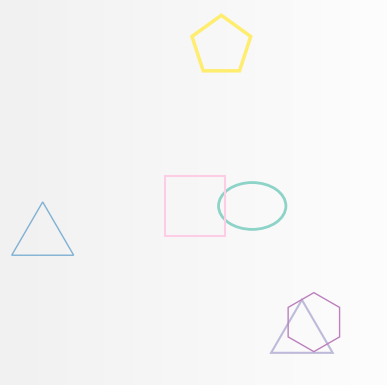[{"shape": "oval", "thickness": 2, "radius": 0.43, "center": [0.651, 0.465]}, {"shape": "triangle", "thickness": 1.5, "radius": 0.46, "center": [0.779, 0.129]}, {"shape": "triangle", "thickness": 1, "radius": 0.46, "center": [0.11, 0.383]}, {"shape": "square", "thickness": 1.5, "radius": 0.39, "center": [0.503, 0.464]}, {"shape": "hexagon", "thickness": 1, "radius": 0.38, "center": [0.81, 0.163]}, {"shape": "pentagon", "thickness": 2.5, "radius": 0.4, "center": [0.571, 0.881]}]